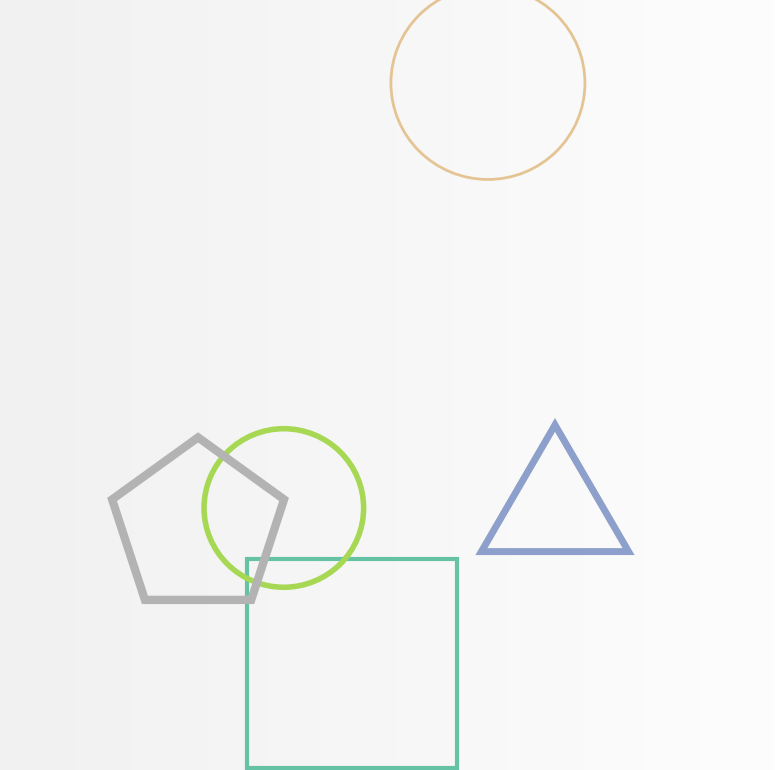[{"shape": "square", "thickness": 1.5, "radius": 0.68, "center": [0.455, 0.138]}, {"shape": "triangle", "thickness": 2.5, "radius": 0.55, "center": [0.716, 0.338]}, {"shape": "circle", "thickness": 2, "radius": 0.51, "center": [0.366, 0.34]}, {"shape": "circle", "thickness": 1, "radius": 0.63, "center": [0.63, 0.892]}, {"shape": "pentagon", "thickness": 3, "radius": 0.58, "center": [0.256, 0.315]}]